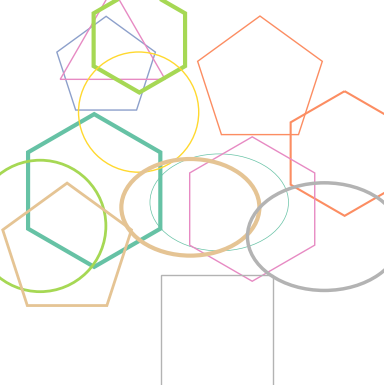[{"shape": "oval", "thickness": 0.5, "radius": 0.9, "center": [0.569, 0.474]}, {"shape": "hexagon", "thickness": 3, "radius": 0.99, "center": [0.245, 0.505]}, {"shape": "pentagon", "thickness": 1, "radius": 0.85, "center": [0.675, 0.788]}, {"shape": "hexagon", "thickness": 1.5, "radius": 0.81, "center": [0.895, 0.601]}, {"shape": "pentagon", "thickness": 1, "radius": 0.67, "center": [0.276, 0.823]}, {"shape": "triangle", "thickness": 1, "radius": 0.79, "center": [0.293, 0.873]}, {"shape": "hexagon", "thickness": 1, "radius": 0.94, "center": [0.655, 0.457]}, {"shape": "circle", "thickness": 2, "radius": 0.85, "center": [0.104, 0.413]}, {"shape": "hexagon", "thickness": 3, "radius": 0.69, "center": [0.362, 0.897]}, {"shape": "circle", "thickness": 1, "radius": 0.78, "center": [0.36, 0.709]}, {"shape": "oval", "thickness": 3, "radius": 0.9, "center": [0.494, 0.462]}, {"shape": "pentagon", "thickness": 2, "radius": 0.88, "center": [0.174, 0.349]}, {"shape": "oval", "thickness": 2.5, "radius": 1.0, "center": [0.842, 0.385]}, {"shape": "square", "thickness": 1, "radius": 0.73, "center": [0.563, 0.14]}]